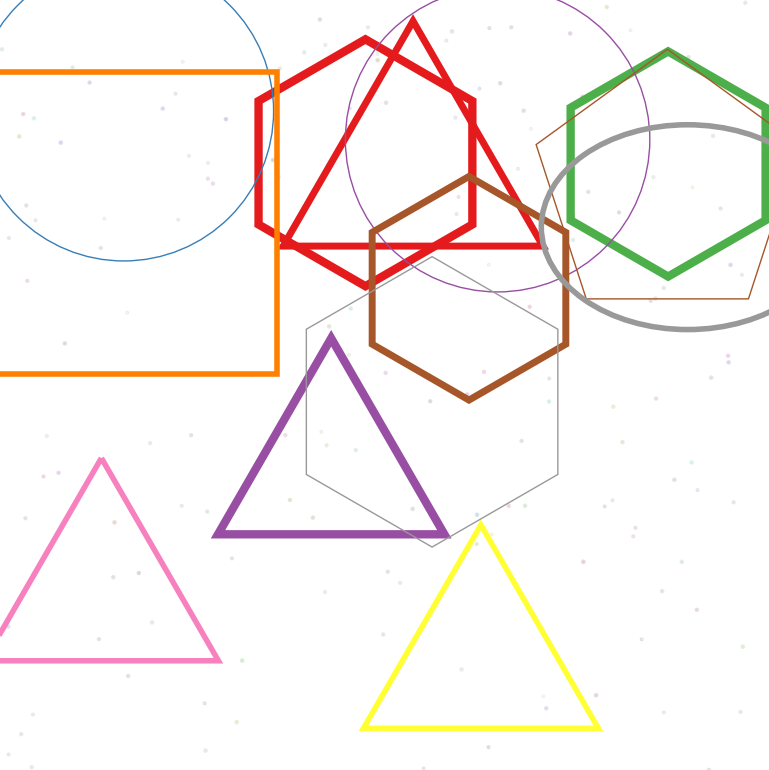[{"shape": "hexagon", "thickness": 3, "radius": 0.8, "center": [0.475, 0.789]}, {"shape": "triangle", "thickness": 2.5, "radius": 0.97, "center": [0.536, 0.778]}, {"shape": "circle", "thickness": 0.5, "radius": 0.97, "center": [0.161, 0.856]}, {"shape": "hexagon", "thickness": 3, "radius": 0.73, "center": [0.868, 0.787]}, {"shape": "circle", "thickness": 0.5, "radius": 0.99, "center": [0.646, 0.819]}, {"shape": "triangle", "thickness": 3, "radius": 0.85, "center": [0.43, 0.391]}, {"shape": "square", "thickness": 2, "radius": 0.98, "center": [0.163, 0.71]}, {"shape": "triangle", "thickness": 2, "radius": 0.88, "center": [0.625, 0.142]}, {"shape": "hexagon", "thickness": 2.5, "radius": 0.73, "center": [0.609, 0.626]}, {"shape": "pentagon", "thickness": 0.5, "radius": 0.9, "center": [0.867, 0.757]}, {"shape": "triangle", "thickness": 2, "radius": 0.88, "center": [0.132, 0.23]}, {"shape": "oval", "thickness": 2, "radius": 0.95, "center": [0.893, 0.705]}, {"shape": "hexagon", "thickness": 0.5, "radius": 0.94, "center": [0.561, 0.478]}]